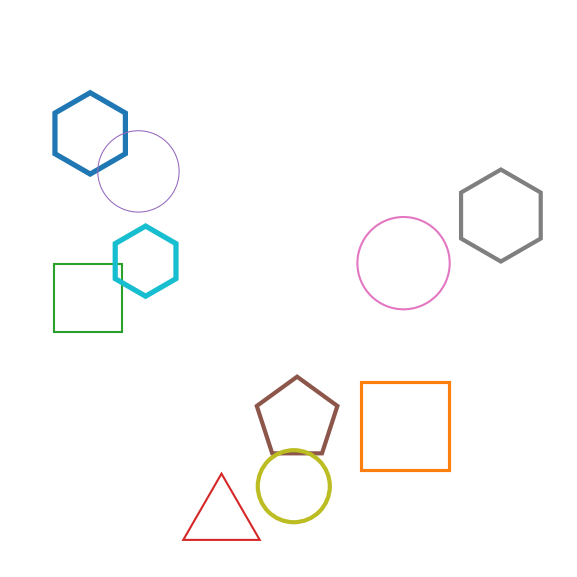[{"shape": "hexagon", "thickness": 2.5, "radius": 0.35, "center": [0.156, 0.768]}, {"shape": "square", "thickness": 1.5, "radius": 0.38, "center": [0.701, 0.261]}, {"shape": "square", "thickness": 1, "radius": 0.29, "center": [0.153, 0.483]}, {"shape": "triangle", "thickness": 1, "radius": 0.38, "center": [0.384, 0.102]}, {"shape": "circle", "thickness": 0.5, "radius": 0.35, "center": [0.24, 0.702]}, {"shape": "pentagon", "thickness": 2, "radius": 0.37, "center": [0.514, 0.273]}, {"shape": "circle", "thickness": 1, "radius": 0.4, "center": [0.699, 0.543]}, {"shape": "hexagon", "thickness": 2, "radius": 0.4, "center": [0.867, 0.626]}, {"shape": "circle", "thickness": 2, "radius": 0.31, "center": [0.509, 0.157]}, {"shape": "hexagon", "thickness": 2.5, "radius": 0.3, "center": [0.252, 0.547]}]